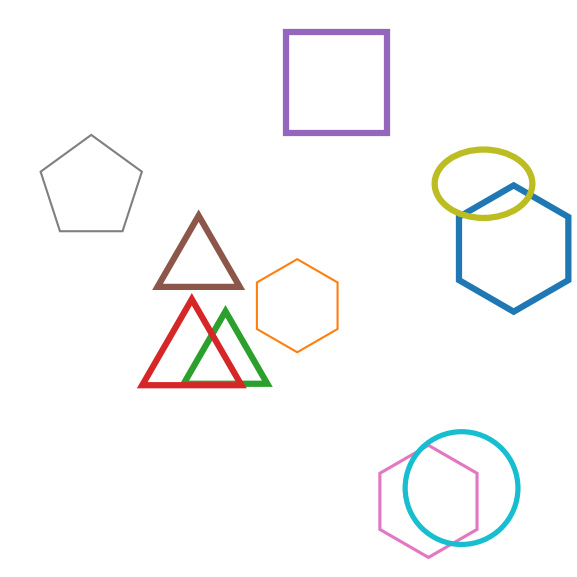[{"shape": "hexagon", "thickness": 3, "radius": 0.55, "center": [0.889, 0.569]}, {"shape": "hexagon", "thickness": 1, "radius": 0.4, "center": [0.515, 0.47]}, {"shape": "triangle", "thickness": 3, "radius": 0.42, "center": [0.39, 0.376]}, {"shape": "triangle", "thickness": 3, "radius": 0.5, "center": [0.332, 0.382]}, {"shape": "square", "thickness": 3, "radius": 0.44, "center": [0.582, 0.857]}, {"shape": "triangle", "thickness": 3, "radius": 0.41, "center": [0.344, 0.543]}, {"shape": "hexagon", "thickness": 1.5, "radius": 0.49, "center": [0.742, 0.131]}, {"shape": "pentagon", "thickness": 1, "radius": 0.46, "center": [0.158, 0.673]}, {"shape": "oval", "thickness": 3, "radius": 0.42, "center": [0.837, 0.681]}, {"shape": "circle", "thickness": 2.5, "radius": 0.49, "center": [0.799, 0.154]}]